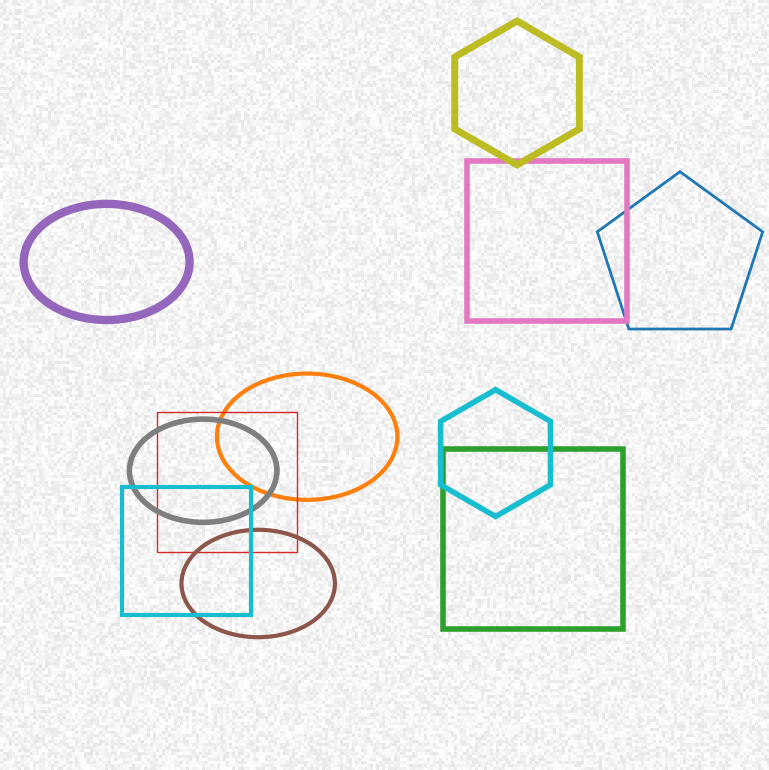[{"shape": "pentagon", "thickness": 1, "radius": 0.56, "center": [0.883, 0.664]}, {"shape": "oval", "thickness": 1.5, "radius": 0.59, "center": [0.399, 0.433]}, {"shape": "square", "thickness": 2, "radius": 0.58, "center": [0.692, 0.301]}, {"shape": "square", "thickness": 0.5, "radius": 0.45, "center": [0.295, 0.374]}, {"shape": "oval", "thickness": 3, "radius": 0.54, "center": [0.138, 0.66]}, {"shape": "oval", "thickness": 1.5, "radius": 0.5, "center": [0.335, 0.242]}, {"shape": "square", "thickness": 2, "radius": 0.52, "center": [0.711, 0.687]}, {"shape": "oval", "thickness": 2, "radius": 0.48, "center": [0.264, 0.389]}, {"shape": "hexagon", "thickness": 2.5, "radius": 0.47, "center": [0.671, 0.879]}, {"shape": "square", "thickness": 1.5, "radius": 0.42, "center": [0.243, 0.285]}, {"shape": "hexagon", "thickness": 2, "radius": 0.41, "center": [0.644, 0.412]}]